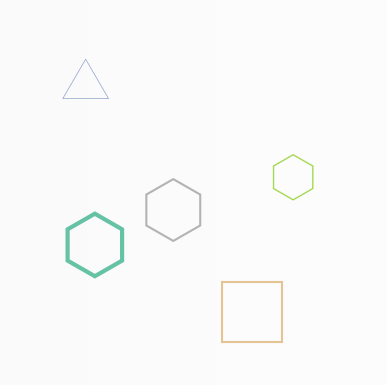[{"shape": "hexagon", "thickness": 3, "radius": 0.41, "center": [0.245, 0.364]}, {"shape": "triangle", "thickness": 0.5, "radius": 0.34, "center": [0.221, 0.778]}, {"shape": "hexagon", "thickness": 1, "radius": 0.29, "center": [0.757, 0.54]}, {"shape": "square", "thickness": 1.5, "radius": 0.39, "center": [0.649, 0.19]}, {"shape": "hexagon", "thickness": 1.5, "radius": 0.4, "center": [0.447, 0.454]}]